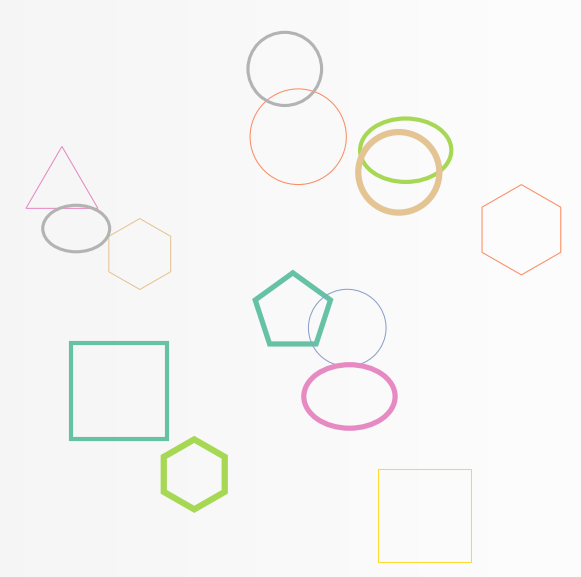[{"shape": "square", "thickness": 2, "radius": 0.41, "center": [0.204, 0.322]}, {"shape": "pentagon", "thickness": 2.5, "radius": 0.34, "center": [0.504, 0.459]}, {"shape": "circle", "thickness": 0.5, "radius": 0.41, "center": [0.513, 0.762]}, {"shape": "hexagon", "thickness": 0.5, "radius": 0.39, "center": [0.897, 0.601]}, {"shape": "circle", "thickness": 0.5, "radius": 0.33, "center": [0.597, 0.431]}, {"shape": "triangle", "thickness": 0.5, "radius": 0.36, "center": [0.107, 0.674]}, {"shape": "oval", "thickness": 2.5, "radius": 0.39, "center": [0.601, 0.313]}, {"shape": "oval", "thickness": 2, "radius": 0.39, "center": [0.698, 0.739]}, {"shape": "hexagon", "thickness": 3, "radius": 0.3, "center": [0.334, 0.178]}, {"shape": "square", "thickness": 0.5, "radius": 0.4, "center": [0.73, 0.106]}, {"shape": "circle", "thickness": 3, "radius": 0.35, "center": [0.686, 0.701]}, {"shape": "hexagon", "thickness": 0.5, "radius": 0.31, "center": [0.24, 0.559]}, {"shape": "circle", "thickness": 1.5, "radius": 0.32, "center": [0.49, 0.88]}, {"shape": "oval", "thickness": 1.5, "radius": 0.29, "center": [0.131, 0.603]}]